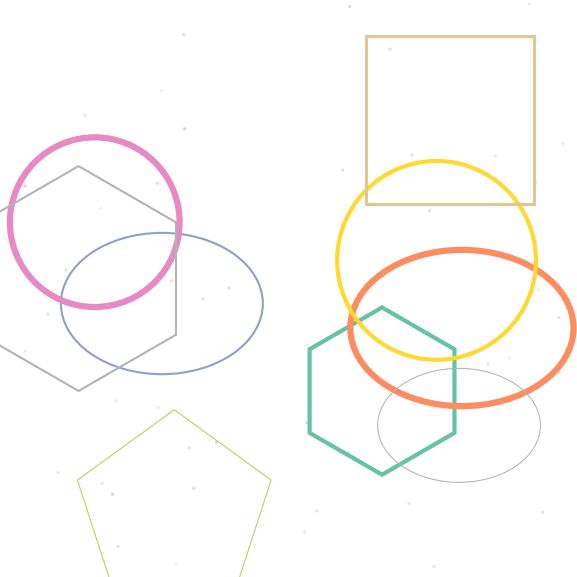[{"shape": "hexagon", "thickness": 2, "radius": 0.72, "center": [0.662, 0.322]}, {"shape": "oval", "thickness": 3, "radius": 0.97, "center": [0.8, 0.431]}, {"shape": "oval", "thickness": 1, "radius": 0.87, "center": [0.28, 0.474]}, {"shape": "circle", "thickness": 3, "radius": 0.73, "center": [0.164, 0.614]}, {"shape": "pentagon", "thickness": 0.5, "radius": 0.88, "center": [0.302, 0.113]}, {"shape": "circle", "thickness": 2, "radius": 0.86, "center": [0.756, 0.548]}, {"shape": "square", "thickness": 1.5, "radius": 0.73, "center": [0.779, 0.792]}, {"shape": "hexagon", "thickness": 1, "radius": 0.97, "center": [0.136, 0.517]}, {"shape": "oval", "thickness": 0.5, "radius": 0.7, "center": [0.795, 0.263]}]